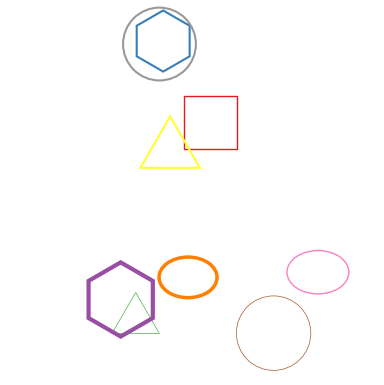[{"shape": "square", "thickness": 1, "radius": 0.34, "center": [0.546, 0.682]}, {"shape": "hexagon", "thickness": 1.5, "radius": 0.4, "center": [0.424, 0.893]}, {"shape": "triangle", "thickness": 0.5, "radius": 0.36, "center": [0.352, 0.169]}, {"shape": "hexagon", "thickness": 3, "radius": 0.48, "center": [0.313, 0.222]}, {"shape": "oval", "thickness": 2.5, "radius": 0.38, "center": [0.488, 0.28]}, {"shape": "triangle", "thickness": 1.5, "radius": 0.45, "center": [0.442, 0.609]}, {"shape": "circle", "thickness": 0.5, "radius": 0.48, "center": [0.711, 0.135]}, {"shape": "oval", "thickness": 1, "radius": 0.4, "center": [0.826, 0.293]}, {"shape": "circle", "thickness": 1.5, "radius": 0.47, "center": [0.414, 0.886]}]